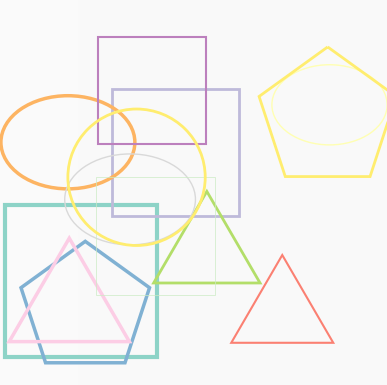[{"shape": "square", "thickness": 3, "radius": 0.98, "center": [0.209, 0.271]}, {"shape": "oval", "thickness": 1, "radius": 0.74, "center": [0.85, 0.728]}, {"shape": "square", "thickness": 2, "radius": 0.82, "center": [0.452, 0.605]}, {"shape": "triangle", "thickness": 1.5, "radius": 0.76, "center": [0.728, 0.186]}, {"shape": "pentagon", "thickness": 2.5, "radius": 0.87, "center": [0.22, 0.199]}, {"shape": "oval", "thickness": 2.5, "radius": 0.86, "center": [0.175, 0.63]}, {"shape": "triangle", "thickness": 2, "radius": 0.79, "center": [0.534, 0.344]}, {"shape": "triangle", "thickness": 2.5, "radius": 0.9, "center": [0.179, 0.202]}, {"shape": "oval", "thickness": 1, "radius": 0.84, "center": [0.336, 0.482]}, {"shape": "square", "thickness": 1.5, "radius": 0.7, "center": [0.393, 0.765]}, {"shape": "square", "thickness": 0.5, "radius": 0.77, "center": [0.401, 0.386]}, {"shape": "pentagon", "thickness": 2, "radius": 0.93, "center": [0.846, 0.692]}, {"shape": "circle", "thickness": 2, "radius": 0.89, "center": [0.352, 0.54]}]